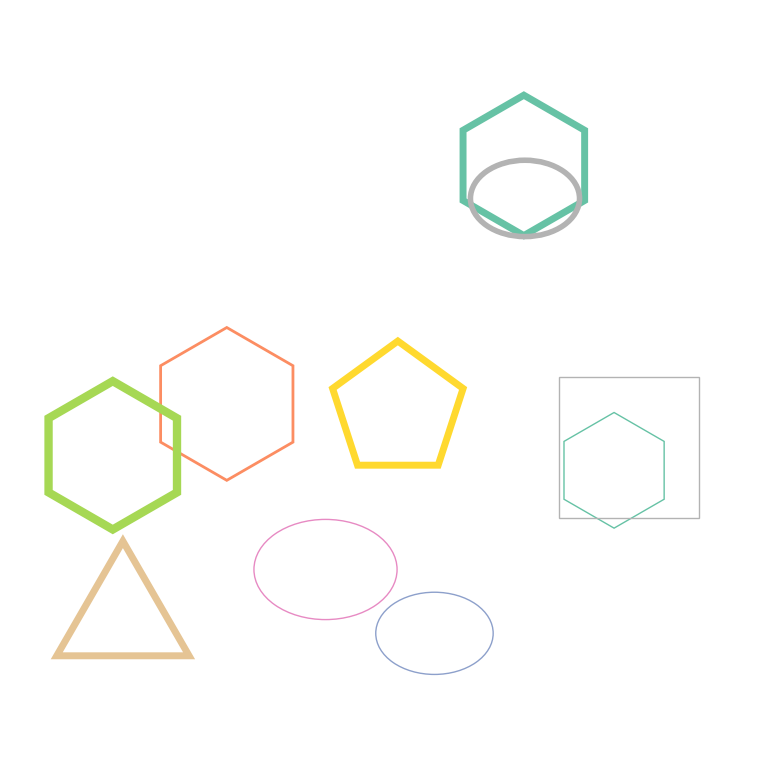[{"shape": "hexagon", "thickness": 0.5, "radius": 0.38, "center": [0.797, 0.389]}, {"shape": "hexagon", "thickness": 2.5, "radius": 0.46, "center": [0.68, 0.785]}, {"shape": "hexagon", "thickness": 1, "radius": 0.5, "center": [0.295, 0.475]}, {"shape": "oval", "thickness": 0.5, "radius": 0.38, "center": [0.564, 0.177]}, {"shape": "oval", "thickness": 0.5, "radius": 0.46, "center": [0.423, 0.26]}, {"shape": "hexagon", "thickness": 3, "radius": 0.48, "center": [0.146, 0.409]}, {"shape": "pentagon", "thickness": 2.5, "radius": 0.45, "center": [0.517, 0.468]}, {"shape": "triangle", "thickness": 2.5, "radius": 0.5, "center": [0.16, 0.198]}, {"shape": "oval", "thickness": 2, "radius": 0.35, "center": [0.682, 0.742]}, {"shape": "square", "thickness": 0.5, "radius": 0.46, "center": [0.817, 0.419]}]